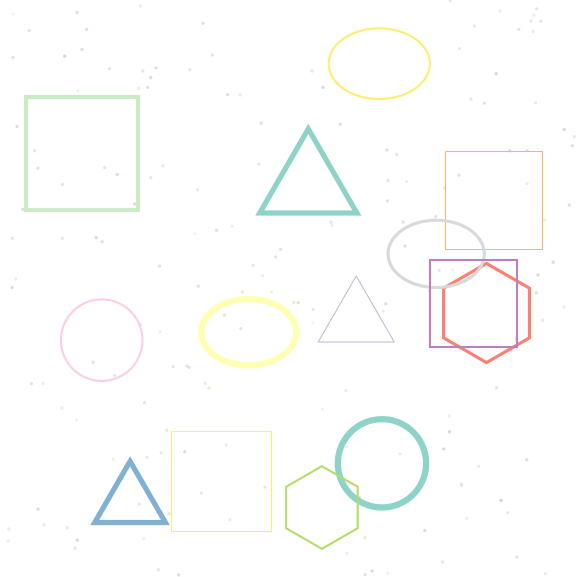[{"shape": "triangle", "thickness": 2.5, "radius": 0.49, "center": [0.534, 0.679]}, {"shape": "circle", "thickness": 3, "radius": 0.38, "center": [0.661, 0.197]}, {"shape": "oval", "thickness": 3, "radius": 0.41, "center": [0.431, 0.424]}, {"shape": "triangle", "thickness": 0.5, "radius": 0.38, "center": [0.617, 0.445]}, {"shape": "hexagon", "thickness": 1.5, "radius": 0.43, "center": [0.842, 0.457]}, {"shape": "triangle", "thickness": 2.5, "radius": 0.35, "center": [0.225, 0.13]}, {"shape": "square", "thickness": 0.5, "radius": 0.42, "center": [0.854, 0.653]}, {"shape": "hexagon", "thickness": 1, "radius": 0.36, "center": [0.557, 0.12]}, {"shape": "circle", "thickness": 1, "radius": 0.35, "center": [0.176, 0.41]}, {"shape": "oval", "thickness": 1.5, "radius": 0.42, "center": [0.755, 0.56]}, {"shape": "square", "thickness": 1, "radius": 0.37, "center": [0.82, 0.474]}, {"shape": "square", "thickness": 2, "radius": 0.49, "center": [0.142, 0.734]}, {"shape": "oval", "thickness": 1, "radius": 0.44, "center": [0.657, 0.889]}, {"shape": "square", "thickness": 0.5, "radius": 0.43, "center": [0.383, 0.166]}]